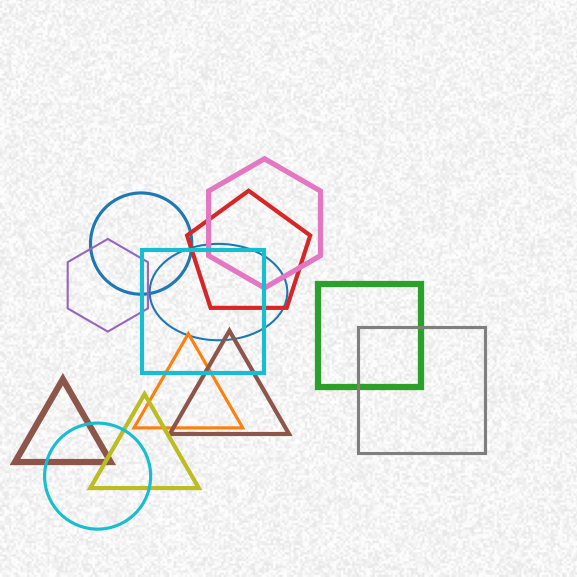[{"shape": "circle", "thickness": 1.5, "radius": 0.44, "center": [0.244, 0.577]}, {"shape": "oval", "thickness": 1, "radius": 0.6, "center": [0.378, 0.493]}, {"shape": "triangle", "thickness": 1.5, "radius": 0.54, "center": [0.326, 0.313]}, {"shape": "square", "thickness": 3, "radius": 0.45, "center": [0.64, 0.419]}, {"shape": "pentagon", "thickness": 2, "radius": 0.56, "center": [0.431, 0.557]}, {"shape": "hexagon", "thickness": 1, "radius": 0.4, "center": [0.187, 0.505]}, {"shape": "triangle", "thickness": 3, "radius": 0.48, "center": [0.109, 0.247]}, {"shape": "triangle", "thickness": 2, "radius": 0.6, "center": [0.397, 0.307]}, {"shape": "hexagon", "thickness": 2.5, "radius": 0.56, "center": [0.458, 0.612]}, {"shape": "square", "thickness": 1.5, "radius": 0.55, "center": [0.73, 0.324]}, {"shape": "triangle", "thickness": 2, "radius": 0.54, "center": [0.25, 0.208]}, {"shape": "circle", "thickness": 1.5, "radius": 0.46, "center": [0.169, 0.175]}, {"shape": "square", "thickness": 2, "radius": 0.53, "center": [0.351, 0.459]}]